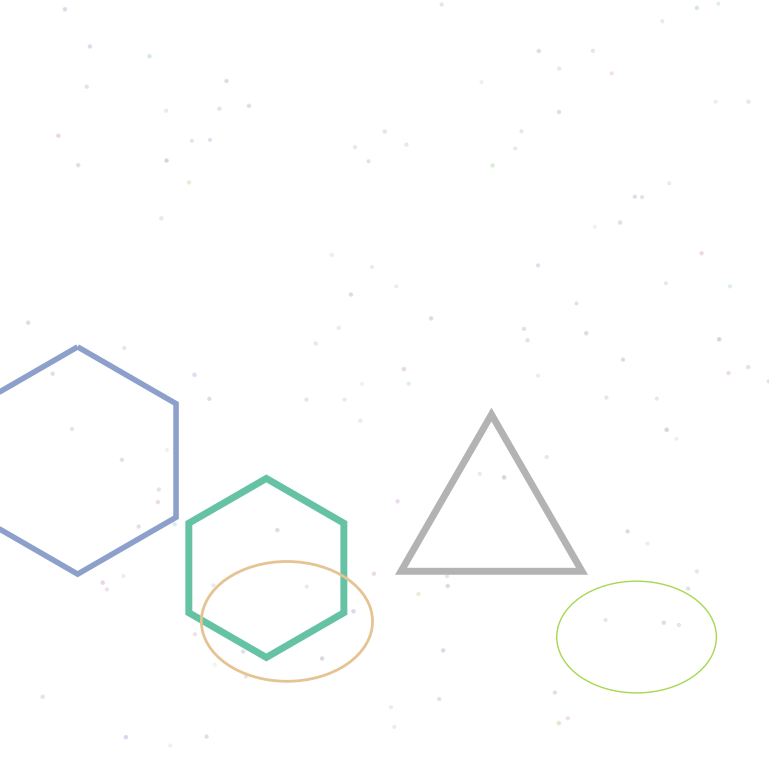[{"shape": "hexagon", "thickness": 2.5, "radius": 0.58, "center": [0.346, 0.262]}, {"shape": "hexagon", "thickness": 2, "radius": 0.74, "center": [0.101, 0.402]}, {"shape": "oval", "thickness": 0.5, "radius": 0.52, "center": [0.827, 0.173]}, {"shape": "oval", "thickness": 1, "radius": 0.56, "center": [0.373, 0.193]}, {"shape": "triangle", "thickness": 2.5, "radius": 0.68, "center": [0.638, 0.326]}]